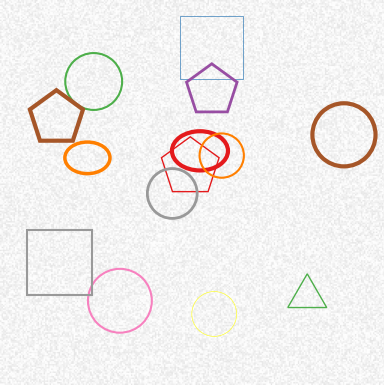[{"shape": "pentagon", "thickness": 1, "radius": 0.39, "center": [0.494, 0.566]}, {"shape": "oval", "thickness": 3, "radius": 0.36, "center": [0.519, 0.608]}, {"shape": "square", "thickness": 0.5, "radius": 0.41, "center": [0.55, 0.877]}, {"shape": "circle", "thickness": 1.5, "radius": 0.37, "center": [0.243, 0.788]}, {"shape": "triangle", "thickness": 1, "radius": 0.29, "center": [0.798, 0.23]}, {"shape": "pentagon", "thickness": 2, "radius": 0.35, "center": [0.55, 0.765]}, {"shape": "circle", "thickness": 1.5, "radius": 0.29, "center": [0.576, 0.596]}, {"shape": "oval", "thickness": 2.5, "radius": 0.29, "center": [0.227, 0.59]}, {"shape": "circle", "thickness": 0.5, "radius": 0.29, "center": [0.556, 0.185]}, {"shape": "pentagon", "thickness": 3, "radius": 0.36, "center": [0.147, 0.693]}, {"shape": "circle", "thickness": 3, "radius": 0.41, "center": [0.893, 0.65]}, {"shape": "circle", "thickness": 1.5, "radius": 0.41, "center": [0.311, 0.219]}, {"shape": "square", "thickness": 1.5, "radius": 0.42, "center": [0.155, 0.318]}, {"shape": "circle", "thickness": 2, "radius": 0.32, "center": [0.447, 0.497]}]